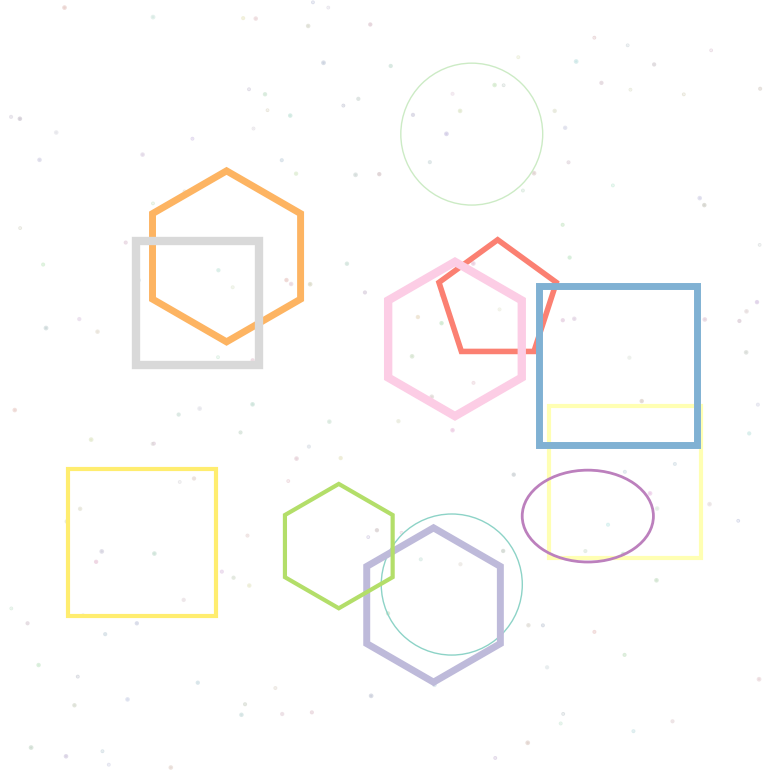[{"shape": "circle", "thickness": 0.5, "radius": 0.46, "center": [0.587, 0.241]}, {"shape": "square", "thickness": 1.5, "radius": 0.49, "center": [0.812, 0.374]}, {"shape": "hexagon", "thickness": 2.5, "radius": 0.5, "center": [0.563, 0.214]}, {"shape": "pentagon", "thickness": 2, "radius": 0.4, "center": [0.646, 0.608]}, {"shape": "square", "thickness": 2.5, "radius": 0.51, "center": [0.802, 0.525]}, {"shape": "hexagon", "thickness": 2.5, "radius": 0.56, "center": [0.294, 0.667]}, {"shape": "hexagon", "thickness": 1.5, "radius": 0.4, "center": [0.44, 0.291]}, {"shape": "hexagon", "thickness": 3, "radius": 0.5, "center": [0.591, 0.56]}, {"shape": "square", "thickness": 3, "radius": 0.4, "center": [0.257, 0.606]}, {"shape": "oval", "thickness": 1, "radius": 0.43, "center": [0.763, 0.33]}, {"shape": "circle", "thickness": 0.5, "radius": 0.46, "center": [0.613, 0.826]}, {"shape": "square", "thickness": 1.5, "radius": 0.48, "center": [0.184, 0.295]}]